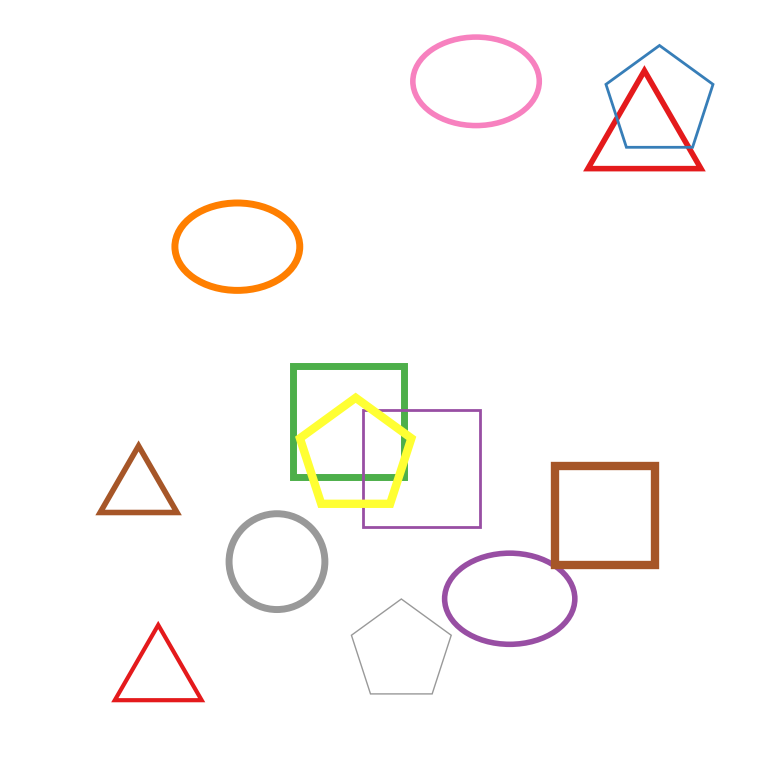[{"shape": "triangle", "thickness": 1.5, "radius": 0.33, "center": [0.205, 0.123]}, {"shape": "triangle", "thickness": 2, "radius": 0.42, "center": [0.837, 0.823]}, {"shape": "pentagon", "thickness": 1, "radius": 0.37, "center": [0.856, 0.868]}, {"shape": "square", "thickness": 2.5, "radius": 0.36, "center": [0.452, 0.453]}, {"shape": "square", "thickness": 1, "radius": 0.38, "center": [0.547, 0.391]}, {"shape": "oval", "thickness": 2, "radius": 0.42, "center": [0.662, 0.222]}, {"shape": "oval", "thickness": 2.5, "radius": 0.41, "center": [0.308, 0.68]}, {"shape": "pentagon", "thickness": 3, "radius": 0.38, "center": [0.462, 0.407]}, {"shape": "square", "thickness": 3, "radius": 0.32, "center": [0.786, 0.331]}, {"shape": "triangle", "thickness": 2, "radius": 0.29, "center": [0.18, 0.363]}, {"shape": "oval", "thickness": 2, "radius": 0.41, "center": [0.618, 0.894]}, {"shape": "circle", "thickness": 2.5, "radius": 0.31, "center": [0.36, 0.271]}, {"shape": "pentagon", "thickness": 0.5, "radius": 0.34, "center": [0.521, 0.154]}]